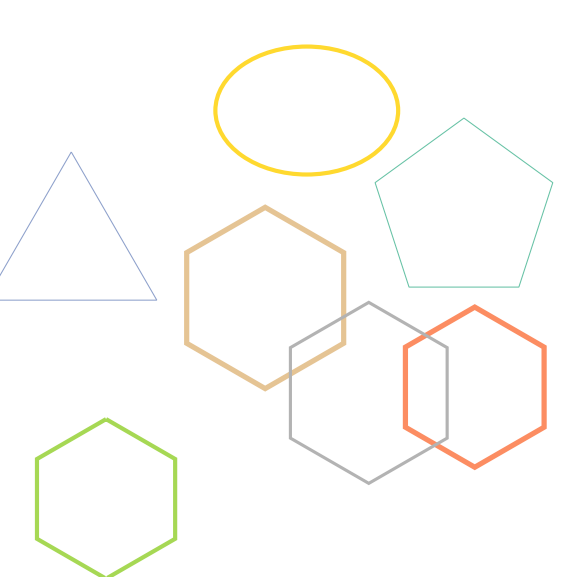[{"shape": "pentagon", "thickness": 0.5, "radius": 0.81, "center": [0.803, 0.633]}, {"shape": "hexagon", "thickness": 2.5, "radius": 0.69, "center": [0.822, 0.329]}, {"shape": "triangle", "thickness": 0.5, "radius": 0.86, "center": [0.123, 0.565]}, {"shape": "hexagon", "thickness": 2, "radius": 0.69, "center": [0.184, 0.135]}, {"shape": "oval", "thickness": 2, "radius": 0.79, "center": [0.531, 0.808]}, {"shape": "hexagon", "thickness": 2.5, "radius": 0.78, "center": [0.459, 0.483]}, {"shape": "hexagon", "thickness": 1.5, "radius": 0.78, "center": [0.639, 0.319]}]